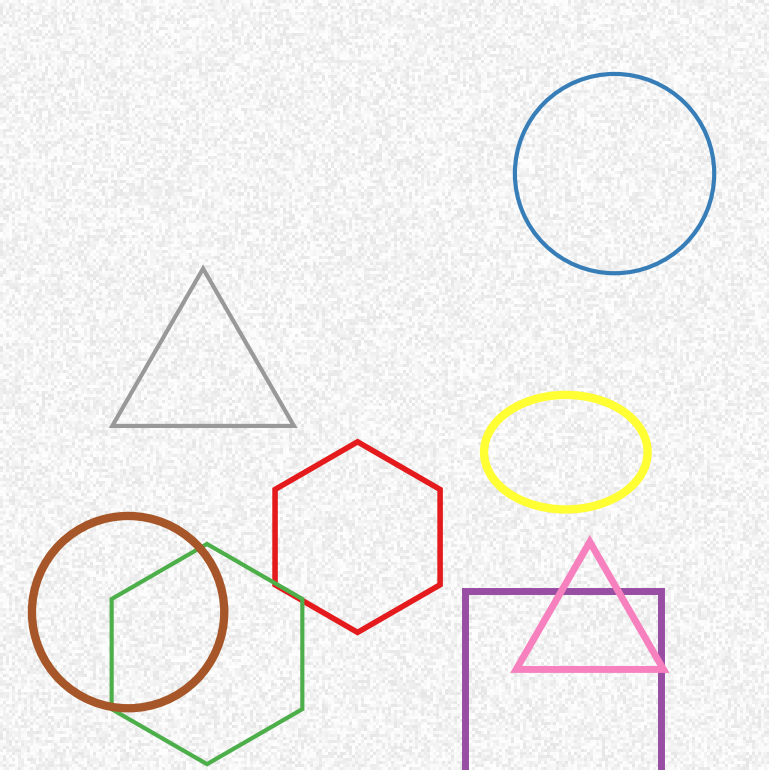[{"shape": "hexagon", "thickness": 2, "radius": 0.62, "center": [0.464, 0.302]}, {"shape": "circle", "thickness": 1.5, "radius": 0.65, "center": [0.798, 0.775]}, {"shape": "hexagon", "thickness": 1.5, "radius": 0.71, "center": [0.269, 0.151]}, {"shape": "square", "thickness": 2.5, "radius": 0.64, "center": [0.731, 0.105]}, {"shape": "oval", "thickness": 3, "radius": 0.53, "center": [0.735, 0.413]}, {"shape": "circle", "thickness": 3, "radius": 0.62, "center": [0.166, 0.205]}, {"shape": "triangle", "thickness": 2.5, "radius": 0.55, "center": [0.766, 0.186]}, {"shape": "triangle", "thickness": 1.5, "radius": 0.68, "center": [0.264, 0.515]}]